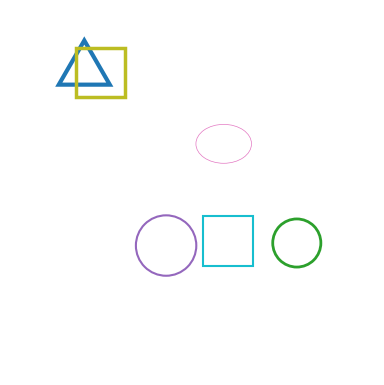[{"shape": "triangle", "thickness": 3, "radius": 0.38, "center": [0.219, 0.818]}, {"shape": "circle", "thickness": 2, "radius": 0.31, "center": [0.771, 0.369]}, {"shape": "circle", "thickness": 1.5, "radius": 0.39, "center": [0.431, 0.362]}, {"shape": "oval", "thickness": 0.5, "radius": 0.36, "center": [0.581, 0.626]}, {"shape": "square", "thickness": 2.5, "radius": 0.32, "center": [0.261, 0.811]}, {"shape": "square", "thickness": 1.5, "radius": 0.32, "center": [0.593, 0.374]}]